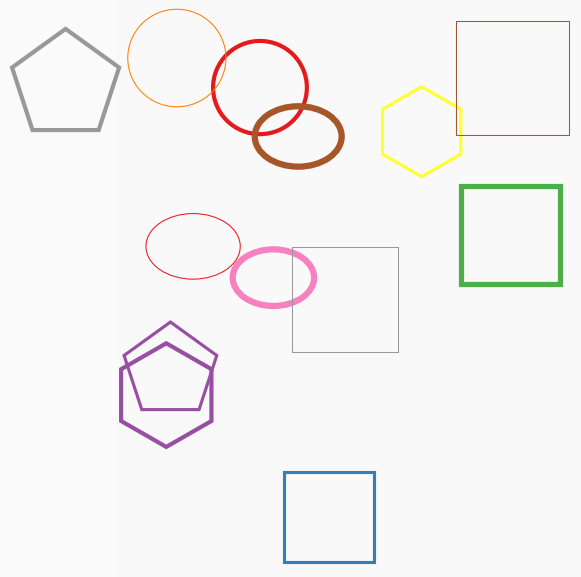[{"shape": "circle", "thickness": 2, "radius": 0.4, "center": [0.447, 0.848]}, {"shape": "oval", "thickness": 0.5, "radius": 0.41, "center": [0.332, 0.573]}, {"shape": "square", "thickness": 1.5, "radius": 0.39, "center": [0.566, 0.104]}, {"shape": "square", "thickness": 2.5, "radius": 0.42, "center": [0.878, 0.593]}, {"shape": "pentagon", "thickness": 1.5, "radius": 0.42, "center": [0.293, 0.358]}, {"shape": "hexagon", "thickness": 2, "radius": 0.45, "center": [0.286, 0.315]}, {"shape": "circle", "thickness": 0.5, "radius": 0.42, "center": [0.304, 0.899]}, {"shape": "hexagon", "thickness": 1.5, "radius": 0.39, "center": [0.725, 0.771]}, {"shape": "square", "thickness": 0.5, "radius": 0.49, "center": [0.882, 0.864]}, {"shape": "oval", "thickness": 3, "radius": 0.37, "center": [0.513, 0.763]}, {"shape": "oval", "thickness": 3, "radius": 0.35, "center": [0.47, 0.518]}, {"shape": "square", "thickness": 0.5, "radius": 0.45, "center": [0.594, 0.481]}, {"shape": "pentagon", "thickness": 2, "radius": 0.48, "center": [0.113, 0.852]}]